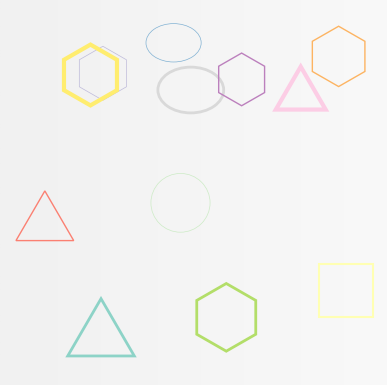[{"shape": "triangle", "thickness": 2, "radius": 0.5, "center": [0.261, 0.125]}, {"shape": "square", "thickness": 1.5, "radius": 0.35, "center": [0.892, 0.246]}, {"shape": "hexagon", "thickness": 0.5, "radius": 0.35, "center": [0.265, 0.81]}, {"shape": "triangle", "thickness": 1, "radius": 0.43, "center": [0.116, 0.418]}, {"shape": "oval", "thickness": 0.5, "radius": 0.36, "center": [0.448, 0.889]}, {"shape": "hexagon", "thickness": 1, "radius": 0.39, "center": [0.874, 0.854]}, {"shape": "hexagon", "thickness": 2, "radius": 0.44, "center": [0.584, 0.176]}, {"shape": "triangle", "thickness": 3, "radius": 0.37, "center": [0.776, 0.753]}, {"shape": "oval", "thickness": 2, "radius": 0.42, "center": [0.492, 0.766]}, {"shape": "hexagon", "thickness": 1, "radius": 0.34, "center": [0.624, 0.794]}, {"shape": "circle", "thickness": 0.5, "radius": 0.38, "center": [0.466, 0.473]}, {"shape": "hexagon", "thickness": 3, "radius": 0.39, "center": [0.233, 0.805]}]